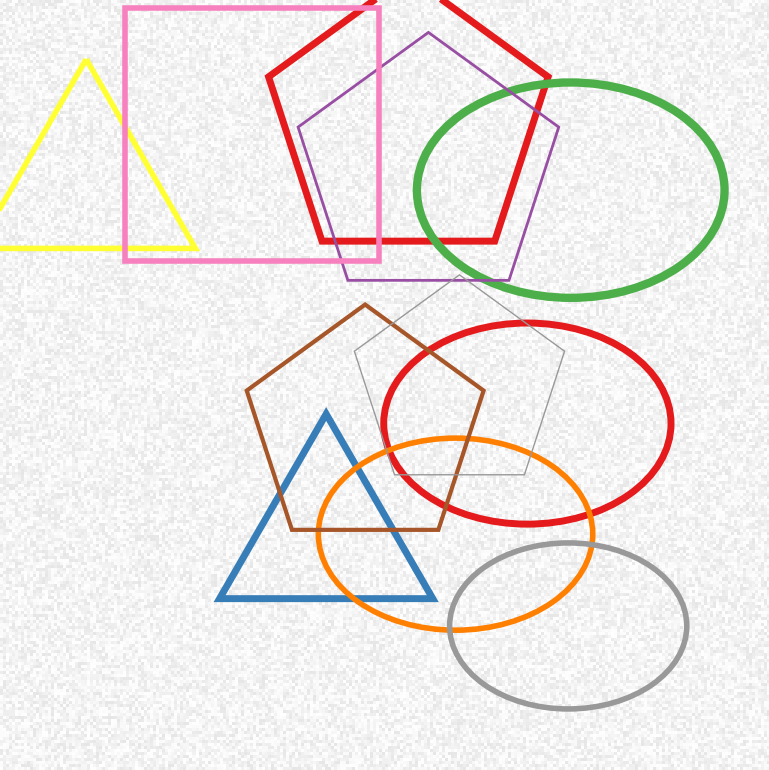[{"shape": "oval", "thickness": 2.5, "radius": 0.93, "center": [0.685, 0.45]}, {"shape": "pentagon", "thickness": 2.5, "radius": 0.95, "center": [0.53, 0.841]}, {"shape": "triangle", "thickness": 2.5, "radius": 0.8, "center": [0.424, 0.302]}, {"shape": "oval", "thickness": 3, "radius": 1.0, "center": [0.741, 0.753]}, {"shape": "pentagon", "thickness": 1, "radius": 0.89, "center": [0.556, 0.78]}, {"shape": "oval", "thickness": 2, "radius": 0.89, "center": [0.592, 0.306]}, {"shape": "triangle", "thickness": 2, "radius": 0.82, "center": [0.112, 0.759]}, {"shape": "pentagon", "thickness": 1.5, "radius": 0.81, "center": [0.474, 0.443]}, {"shape": "square", "thickness": 2, "radius": 0.82, "center": [0.327, 0.825]}, {"shape": "oval", "thickness": 2, "radius": 0.77, "center": [0.738, 0.187]}, {"shape": "pentagon", "thickness": 0.5, "radius": 0.72, "center": [0.597, 0.5]}]